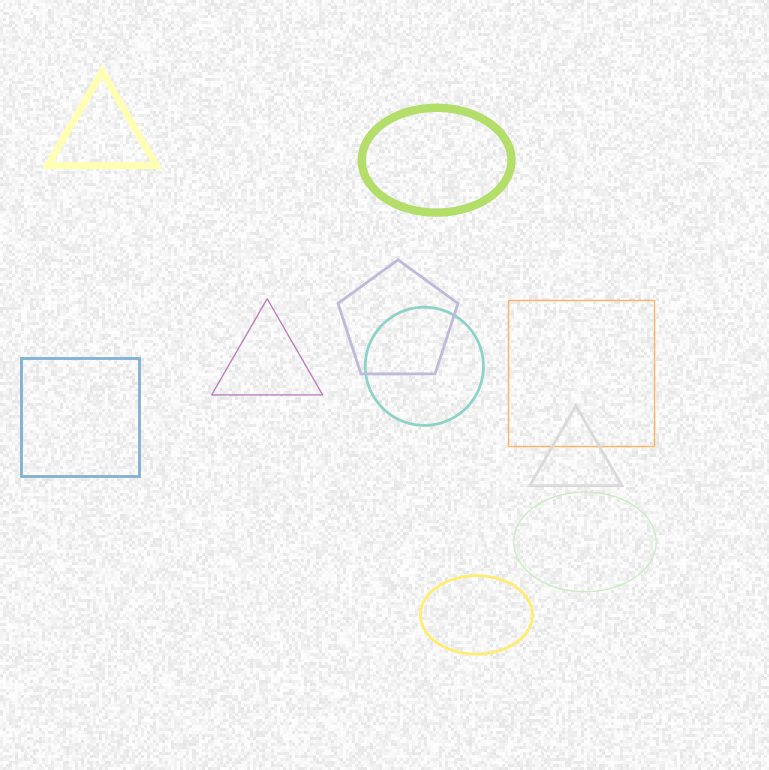[{"shape": "circle", "thickness": 1, "radius": 0.38, "center": [0.551, 0.524]}, {"shape": "triangle", "thickness": 2.5, "radius": 0.41, "center": [0.133, 0.826]}, {"shape": "pentagon", "thickness": 1, "radius": 0.41, "center": [0.517, 0.581]}, {"shape": "square", "thickness": 1, "radius": 0.38, "center": [0.103, 0.459]}, {"shape": "square", "thickness": 0.5, "radius": 0.47, "center": [0.754, 0.516]}, {"shape": "oval", "thickness": 3, "radius": 0.49, "center": [0.567, 0.792]}, {"shape": "triangle", "thickness": 1, "radius": 0.35, "center": [0.748, 0.404]}, {"shape": "triangle", "thickness": 0.5, "radius": 0.42, "center": [0.347, 0.529]}, {"shape": "oval", "thickness": 0.5, "radius": 0.46, "center": [0.76, 0.296]}, {"shape": "oval", "thickness": 1, "radius": 0.36, "center": [0.619, 0.201]}]